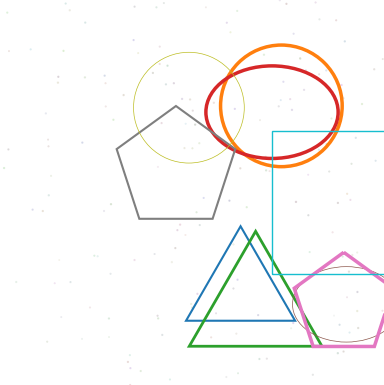[{"shape": "triangle", "thickness": 1.5, "radius": 0.82, "center": [0.625, 0.249]}, {"shape": "circle", "thickness": 2.5, "radius": 0.79, "center": [0.731, 0.725]}, {"shape": "triangle", "thickness": 2, "radius": 1.0, "center": [0.664, 0.2]}, {"shape": "oval", "thickness": 2.5, "radius": 0.86, "center": [0.707, 0.709]}, {"shape": "oval", "thickness": 0.5, "radius": 0.7, "center": [0.9, 0.209]}, {"shape": "pentagon", "thickness": 2.5, "radius": 0.68, "center": [0.893, 0.209]}, {"shape": "pentagon", "thickness": 1.5, "radius": 0.81, "center": [0.457, 0.563]}, {"shape": "circle", "thickness": 0.5, "radius": 0.72, "center": [0.491, 0.72]}, {"shape": "square", "thickness": 1, "radius": 0.93, "center": [0.893, 0.475]}]